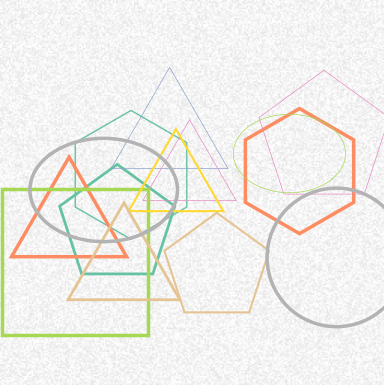[{"shape": "hexagon", "thickness": 1, "radius": 0.84, "center": [0.34, 0.546]}, {"shape": "pentagon", "thickness": 2, "radius": 0.79, "center": [0.305, 0.416]}, {"shape": "hexagon", "thickness": 2.5, "radius": 0.81, "center": [0.778, 0.556]}, {"shape": "triangle", "thickness": 2.5, "radius": 0.86, "center": [0.179, 0.419]}, {"shape": "triangle", "thickness": 0.5, "radius": 0.88, "center": [0.441, 0.65]}, {"shape": "triangle", "thickness": 0.5, "radius": 0.7, "center": [0.492, 0.549]}, {"shape": "pentagon", "thickness": 0.5, "radius": 0.89, "center": [0.842, 0.64]}, {"shape": "square", "thickness": 2.5, "radius": 0.95, "center": [0.195, 0.319]}, {"shape": "oval", "thickness": 0.5, "radius": 0.73, "center": [0.752, 0.601]}, {"shape": "triangle", "thickness": 1.5, "radius": 0.71, "center": [0.457, 0.523]}, {"shape": "triangle", "thickness": 2, "radius": 0.84, "center": [0.322, 0.305]}, {"shape": "pentagon", "thickness": 1.5, "radius": 0.72, "center": [0.563, 0.304]}, {"shape": "circle", "thickness": 2.5, "radius": 0.9, "center": [0.874, 0.331]}, {"shape": "oval", "thickness": 2.5, "radius": 0.96, "center": [0.269, 0.507]}]